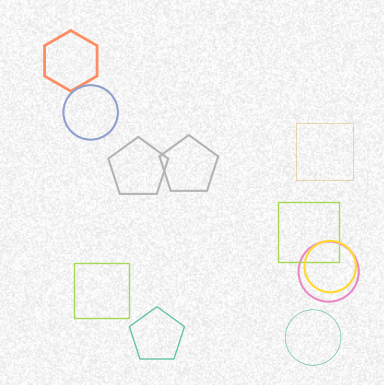[{"shape": "pentagon", "thickness": 1, "radius": 0.38, "center": [0.408, 0.128]}, {"shape": "circle", "thickness": 0.5, "radius": 0.36, "center": [0.813, 0.123]}, {"shape": "hexagon", "thickness": 2, "radius": 0.39, "center": [0.184, 0.842]}, {"shape": "circle", "thickness": 1.5, "radius": 0.35, "center": [0.235, 0.708]}, {"shape": "circle", "thickness": 1.5, "radius": 0.39, "center": [0.854, 0.295]}, {"shape": "square", "thickness": 1, "radius": 0.39, "center": [0.801, 0.397]}, {"shape": "square", "thickness": 1, "radius": 0.36, "center": [0.264, 0.245]}, {"shape": "circle", "thickness": 1.5, "radius": 0.33, "center": [0.858, 0.308]}, {"shape": "square", "thickness": 0.5, "radius": 0.37, "center": [0.843, 0.607]}, {"shape": "pentagon", "thickness": 1.5, "radius": 0.4, "center": [0.491, 0.569]}, {"shape": "pentagon", "thickness": 1.5, "radius": 0.41, "center": [0.359, 0.563]}]